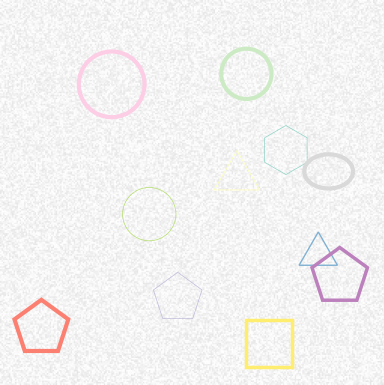[{"shape": "hexagon", "thickness": 0.5, "radius": 0.32, "center": [0.743, 0.61]}, {"shape": "triangle", "thickness": 0.5, "radius": 0.34, "center": [0.615, 0.541]}, {"shape": "pentagon", "thickness": 0.5, "radius": 0.33, "center": [0.462, 0.226]}, {"shape": "pentagon", "thickness": 3, "radius": 0.37, "center": [0.108, 0.148]}, {"shape": "triangle", "thickness": 1, "radius": 0.29, "center": [0.827, 0.34]}, {"shape": "circle", "thickness": 0.5, "radius": 0.35, "center": [0.388, 0.444]}, {"shape": "circle", "thickness": 3, "radius": 0.43, "center": [0.29, 0.781]}, {"shape": "oval", "thickness": 3, "radius": 0.32, "center": [0.854, 0.555]}, {"shape": "pentagon", "thickness": 2.5, "radius": 0.38, "center": [0.882, 0.281]}, {"shape": "circle", "thickness": 3, "radius": 0.33, "center": [0.64, 0.808]}, {"shape": "square", "thickness": 2.5, "radius": 0.3, "center": [0.698, 0.108]}]